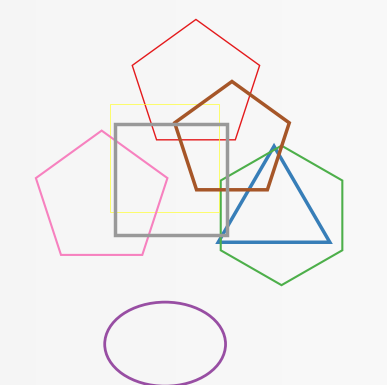[{"shape": "pentagon", "thickness": 1, "radius": 0.86, "center": [0.506, 0.777]}, {"shape": "triangle", "thickness": 2.5, "radius": 0.83, "center": [0.707, 0.454]}, {"shape": "hexagon", "thickness": 1.5, "radius": 0.91, "center": [0.727, 0.441]}, {"shape": "oval", "thickness": 2, "radius": 0.78, "center": [0.426, 0.106]}, {"shape": "square", "thickness": 0.5, "radius": 0.7, "center": [0.425, 0.589]}, {"shape": "pentagon", "thickness": 2.5, "radius": 0.78, "center": [0.599, 0.633]}, {"shape": "pentagon", "thickness": 1.5, "radius": 0.89, "center": [0.262, 0.482]}, {"shape": "square", "thickness": 2.5, "radius": 0.72, "center": [0.442, 0.533]}]